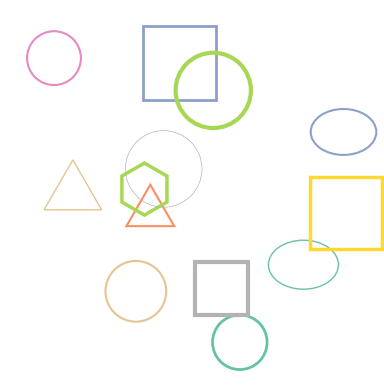[{"shape": "circle", "thickness": 2, "radius": 0.35, "center": [0.623, 0.111]}, {"shape": "oval", "thickness": 1, "radius": 0.45, "center": [0.788, 0.312]}, {"shape": "triangle", "thickness": 1.5, "radius": 0.36, "center": [0.39, 0.448]}, {"shape": "square", "thickness": 2, "radius": 0.48, "center": [0.466, 0.836]}, {"shape": "oval", "thickness": 1.5, "radius": 0.43, "center": [0.892, 0.657]}, {"shape": "circle", "thickness": 1.5, "radius": 0.35, "center": [0.14, 0.849]}, {"shape": "hexagon", "thickness": 2.5, "radius": 0.34, "center": [0.375, 0.509]}, {"shape": "circle", "thickness": 3, "radius": 0.49, "center": [0.554, 0.765]}, {"shape": "square", "thickness": 2.5, "radius": 0.47, "center": [0.9, 0.447]}, {"shape": "triangle", "thickness": 1, "radius": 0.43, "center": [0.189, 0.498]}, {"shape": "circle", "thickness": 1.5, "radius": 0.39, "center": [0.353, 0.243]}, {"shape": "circle", "thickness": 0.5, "radius": 0.5, "center": [0.425, 0.561]}, {"shape": "square", "thickness": 3, "radius": 0.35, "center": [0.575, 0.251]}]